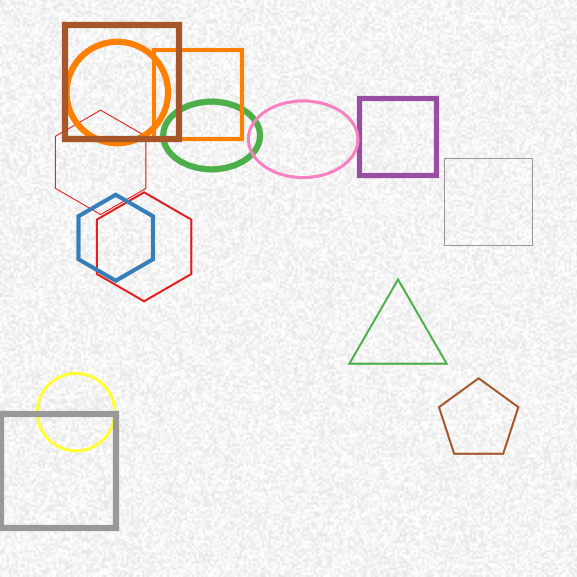[{"shape": "hexagon", "thickness": 0.5, "radius": 0.45, "center": [0.174, 0.718]}, {"shape": "hexagon", "thickness": 1, "radius": 0.47, "center": [0.249, 0.572]}, {"shape": "hexagon", "thickness": 2, "radius": 0.37, "center": [0.2, 0.587]}, {"shape": "triangle", "thickness": 1, "radius": 0.49, "center": [0.689, 0.418]}, {"shape": "oval", "thickness": 3, "radius": 0.42, "center": [0.366, 0.765]}, {"shape": "square", "thickness": 2.5, "radius": 0.33, "center": [0.688, 0.763]}, {"shape": "square", "thickness": 2, "radius": 0.38, "center": [0.343, 0.835]}, {"shape": "circle", "thickness": 3, "radius": 0.44, "center": [0.203, 0.839]}, {"shape": "circle", "thickness": 1.5, "radius": 0.34, "center": [0.132, 0.285]}, {"shape": "square", "thickness": 3, "radius": 0.5, "center": [0.212, 0.857]}, {"shape": "pentagon", "thickness": 1, "radius": 0.36, "center": [0.829, 0.272]}, {"shape": "oval", "thickness": 1.5, "radius": 0.47, "center": [0.525, 0.758]}, {"shape": "square", "thickness": 0.5, "radius": 0.38, "center": [0.845, 0.65]}, {"shape": "square", "thickness": 3, "radius": 0.5, "center": [0.102, 0.184]}]